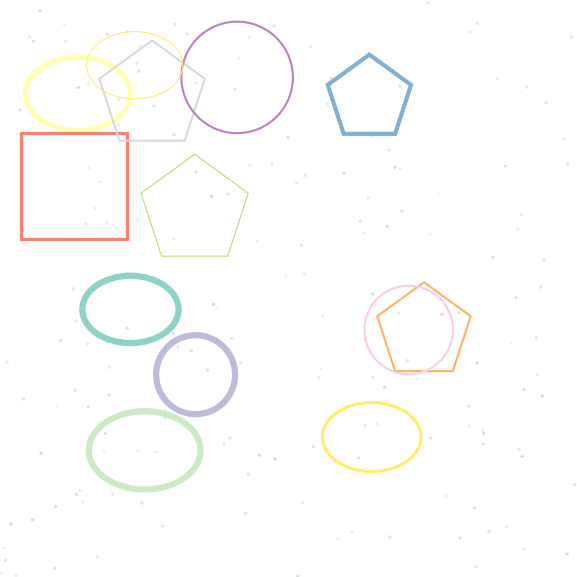[{"shape": "oval", "thickness": 3, "radius": 0.42, "center": [0.226, 0.463]}, {"shape": "oval", "thickness": 2.5, "radius": 0.45, "center": [0.135, 0.837]}, {"shape": "circle", "thickness": 3, "radius": 0.34, "center": [0.339, 0.35]}, {"shape": "square", "thickness": 1.5, "radius": 0.46, "center": [0.128, 0.677]}, {"shape": "pentagon", "thickness": 2, "radius": 0.38, "center": [0.64, 0.829]}, {"shape": "pentagon", "thickness": 1, "radius": 0.43, "center": [0.734, 0.425]}, {"shape": "pentagon", "thickness": 0.5, "radius": 0.49, "center": [0.337, 0.634]}, {"shape": "circle", "thickness": 1, "radius": 0.38, "center": [0.708, 0.428]}, {"shape": "pentagon", "thickness": 1, "radius": 0.48, "center": [0.263, 0.833]}, {"shape": "circle", "thickness": 1, "radius": 0.48, "center": [0.411, 0.865]}, {"shape": "oval", "thickness": 3, "radius": 0.48, "center": [0.251, 0.219]}, {"shape": "oval", "thickness": 1.5, "radius": 0.43, "center": [0.644, 0.242]}, {"shape": "oval", "thickness": 0.5, "radius": 0.42, "center": [0.233, 0.886]}]